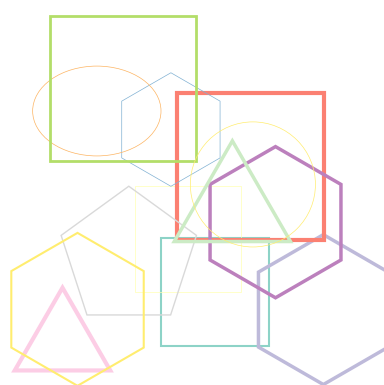[{"shape": "square", "thickness": 1.5, "radius": 0.7, "center": [0.559, 0.241]}, {"shape": "square", "thickness": 0.5, "radius": 0.69, "center": [0.488, 0.378]}, {"shape": "hexagon", "thickness": 2.5, "radius": 0.97, "center": [0.84, 0.196]}, {"shape": "square", "thickness": 3, "radius": 0.96, "center": [0.65, 0.567]}, {"shape": "hexagon", "thickness": 0.5, "radius": 0.74, "center": [0.444, 0.664]}, {"shape": "oval", "thickness": 0.5, "radius": 0.83, "center": [0.251, 0.712]}, {"shape": "square", "thickness": 2, "radius": 0.95, "center": [0.32, 0.771]}, {"shape": "triangle", "thickness": 3, "radius": 0.72, "center": [0.162, 0.109]}, {"shape": "pentagon", "thickness": 1, "radius": 0.92, "center": [0.335, 0.331]}, {"shape": "hexagon", "thickness": 2.5, "radius": 0.98, "center": [0.716, 0.423]}, {"shape": "triangle", "thickness": 2.5, "radius": 0.87, "center": [0.604, 0.46]}, {"shape": "hexagon", "thickness": 1.5, "radius": 0.99, "center": [0.201, 0.197]}, {"shape": "circle", "thickness": 0.5, "radius": 0.81, "center": [0.657, 0.521]}]